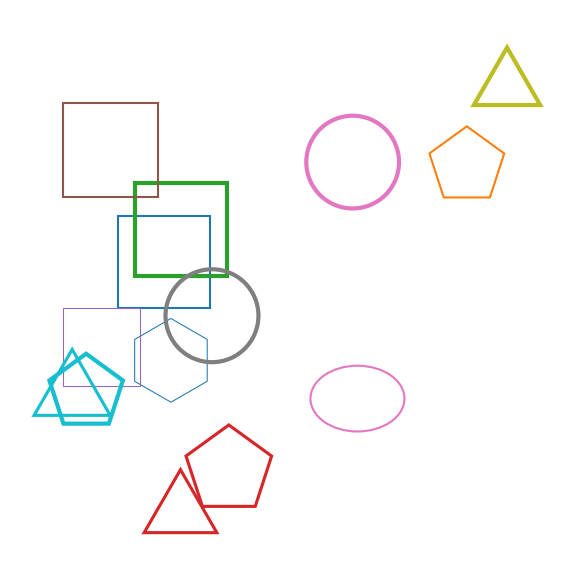[{"shape": "square", "thickness": 1, "radius": 0.4, "center": [0.285, 0.545]}, {"shape": "hexagon", "thickness": 0.5, "radius": 0.36, "center": [0.296, 0.375]}, {"shape": "pentagon", "thickness": 1, "radius": 0.34, "center": [0.808, 0.712]}, {"shape": "square", "thickness": 2, "radius": 0.4, "center": [0.313, 0.602]}, {"shape": "triangle", "thickness": 1.5, "radius": 0.36, "center": [0.313, 0.113]}, {"shape": "pentagon", "thickness": 1.5, "radius": 0.39, "center": [0.396, 0.185]}, {"shape": "square", "thickness": 0.5, "radius": 0.34, "center": [0.176, 0.398]}, {"shape": "square", "thickness": 1, "radius": 0.41, "center": [0.191, 0.74]}, {"shape": "oval", "thickness": 1, "radius": 0.41, "center": [0.619, 0.309]}, {"shape": "circle", "thickness": 2, "radius": 0.4, "center": [0.611, 0.718]}, {"shape": "circle", "thickness": 2, "radius": 0.4, "center": [0.367, 0.452]}, {"shape": "triangle", "thickness": 2, "radius": 0.33, "center": [0.878, 0.85]}, {"shape": "triangle", "thickness": 1.5, "radius": 0.38, "center": [0.125, 0.318]}, {"shape": "pentagon", "thickness": 2, "radius": 0.33, "center": [0.149, 0.32]}]